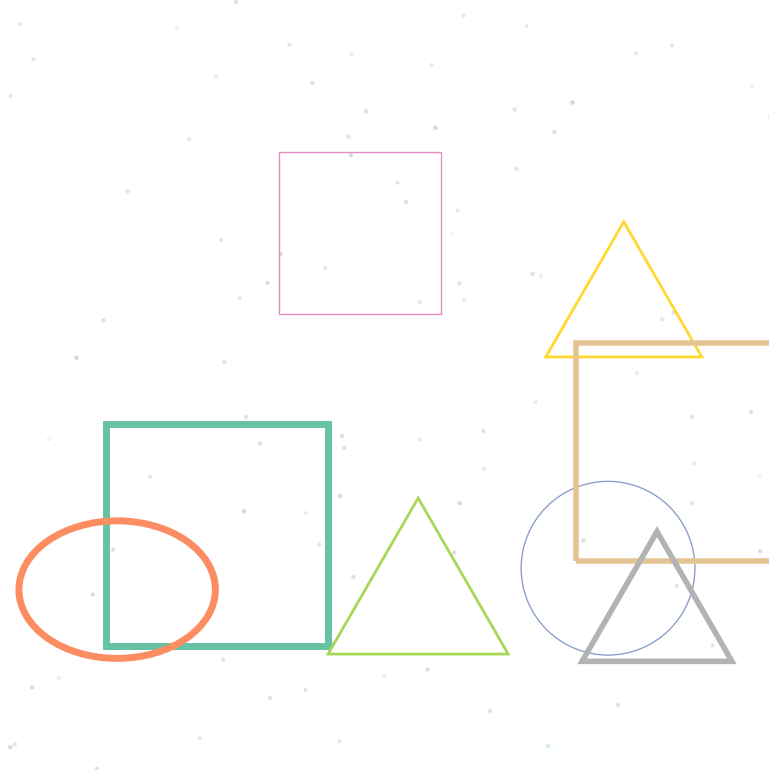[{"shape": "square", "thickness": 2.5, "radius": 0.72, "center": [0.282, 0.305]}, {"shape": "oval", "thickness": 2.5, "radius": 0.64, "center": [0.152, 0.234]}, {"shape": "circle", "thickness": 0.5, "radius": 0.56, "center": [0.79, 0.262]}, {"shape": "square", "thickness": 0.5, "radius": 0.53, "center": [0.467, 0.698]}, {"shape": "triangle", "thickness": 1, "radius": 0.68, "center": [0.543, 0.218]}, {"shape": "triangle", "thickness": 1, "radius": 0.59, "center": [0.81, 0.595]}, {"shape": "square", "thickness": 2, "radius": 0.71, "center": [0.889, 0.413]}, {"shape": "triangle", "thickness": 2, "radius": 0.56, "center": [0.853, 0.197]}]